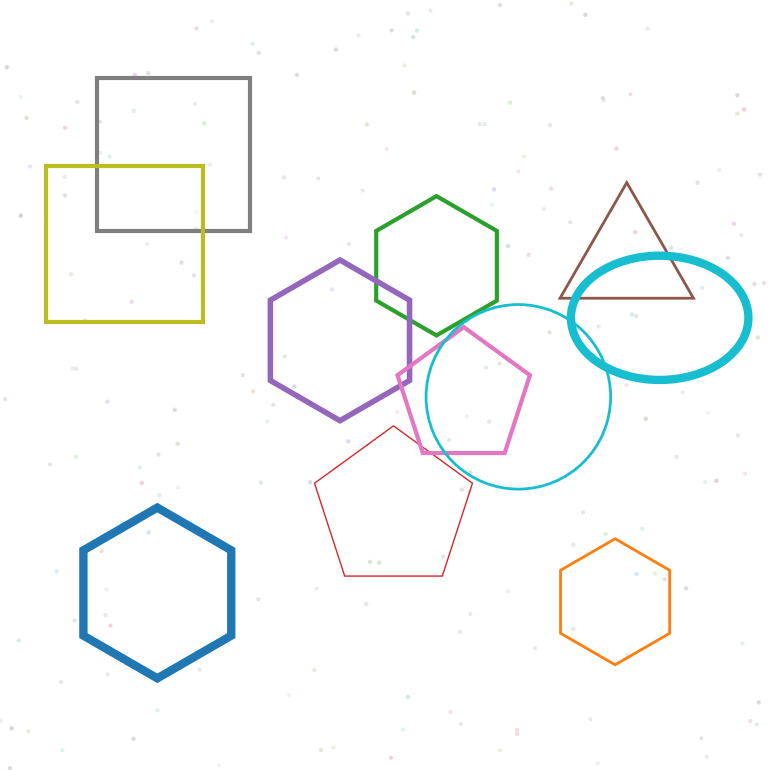[{"shape": "hexagon", "thickness": 3, "radius": 0.55, "center": [0.204, 0.23]}, {"shape": "hexagon", "thickness": 1, "radius": 0.41, "center": [0.799, 0.218]}, {"shape": "hexagon", "thickness": 1.5, "radius": 0.45, "center": [0.567, 0.655]}, {"shape": "pentagon", "thickness": 0.5, "radius": 0.54, "center": [0.511, 0.339]}, {"shape": "hexagon", "thickness": 2, "radius": 0.52, "center": [0.442, 0.558]}, {"shape": "triangle", "thickness": 1, "radius": 0.5, "center": [0.814, 0.663]}, {"shape": "pentagon", "thickness": 1.5, "radius": 0.45, "center": [0.602, 0.485]}, {"shape": "square", "thickness": 1.5, "radius": 0.5, "center": [0.225, 0.799]}, {"shape": "square", "thickness": 1.5, "radius": 0.51, "center": [0.162, 0.683]}, {"shape": "circle", "thickness": 1, "radius": 0.6, "center": [0.673, 0.485]}, {"shape": "oval", "thickness": 3, "radius": 0.58, "center": [0.857, 0.587]}]